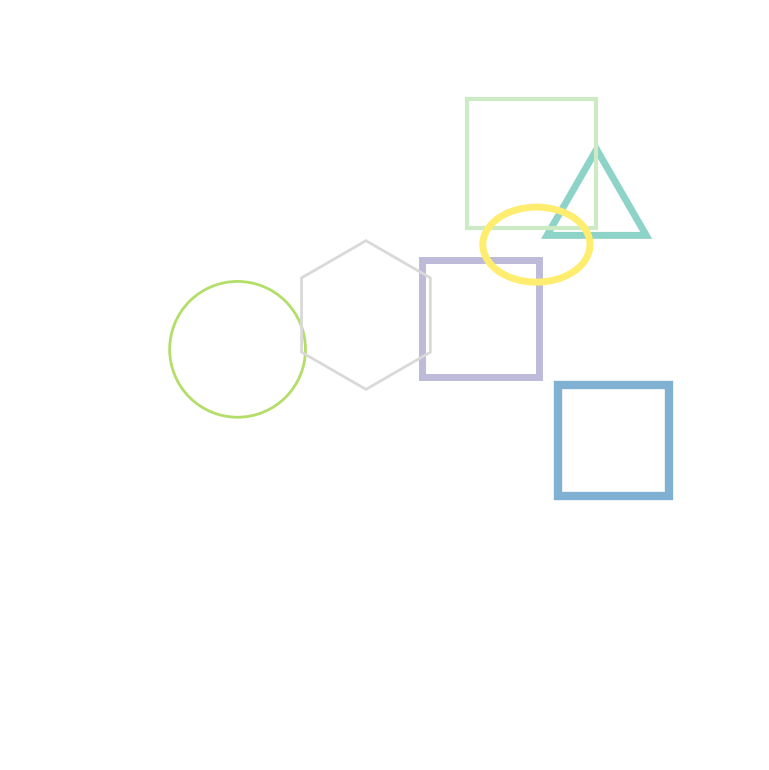[{"shape": "triangle", "thickness": 2.5, "radius": 0.37, "center": [0.775, 0.732]}, {"shape": "square", "thickness": 2.5, "radius": 0.38, "center": [0.624, 0.586]}, {"shape": "square", "thickness": 3, "radius": 0.36, "center": [0.797, 0.428]}, {"shape": "circle", "thickness": 1, "radius": 0.44, "center": [0.309, 0.546]}, {"shape": "hexagon", "thickness": 1, "radius": 0.48, "center": [0.475, 0.591]}, {"shape": "square", "thickness": 1.5, "radius": 0.42, "center": [0.69, 0.788]}, {"shape": "oval", "thickness": 2.5, "radius": 0.35, "center": [0.697, 0.682]}]